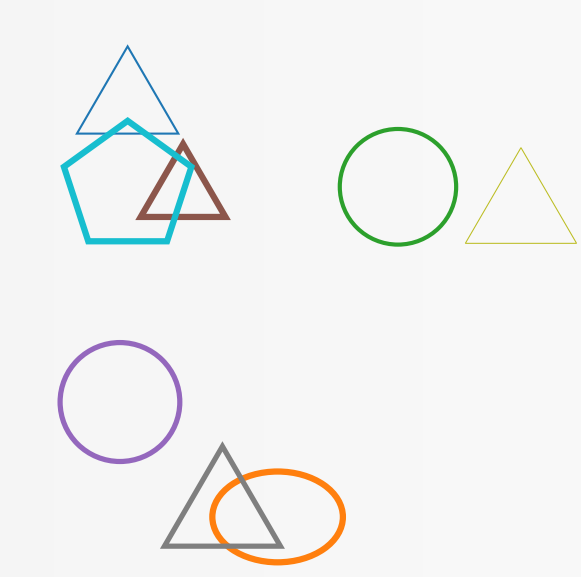[{"shape": "triangle", "thickness": 1, "radius": 0.5, "center": [0.22, 0.818]}, {"shape": "oval", "thickness": 3, "radius": 0.56, "center": [0.478, 0.104]}, {"shape": "circle", "thickness": 2, "radius": 0.5, "center": [0.685, 0.676]}, {"shape": "circle", "thickness": 2.5, "radius": 0.51, "center": [0.206, 0.303]}, {"shape": "triangle", "thickness": 3, "radius": 0.42, "center": [0.315, 0.666]}, {"shape": "triangle", "thickness": 2.5, "radius": 0.58, "center": [0.383, 0.111]}, {"shape": "triangle", "thickness": 0.5, "radius": 0.55, "center": [0.896, 0.633]}, {"shape": "pentagon", "thickness": 3, "radius": 0.58, "center": [0.22, 0.675]}]